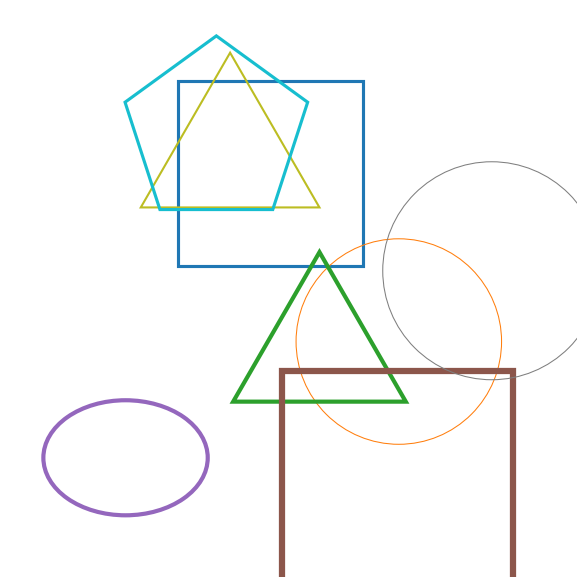[{"shape": "square", "thickness": 1.5, "radius": 0.8, "center": [0.469, 0.699]}, {"shape": "circle", "thickness": 0.5, "radius": 0.89, "center": [0.691, 0.408]}, {"shape": "triangle", "thickness": 2, "radius": 0.86, "center": [0.553, 0.39]}, {"shape": "oval", "thickness": 2, "radius": 0.71, "center": [0.217, 0.206]}, {"shape": "square", "thickness": 3, "radius": 1.0, "center": [0.688, 0.156]}, {"shape": "circle", "thickness": 0.5, "radius": 0.94, "center": [0.851, 0.53]}, {"shape": "triangle", "thickness": 1, "radius": 0.89, "center": [0.398, 0.729]}, {"shape": "pentagon", "thickness": 1.5, "radius": 0.83, "center": [0.375, 0.771]}]